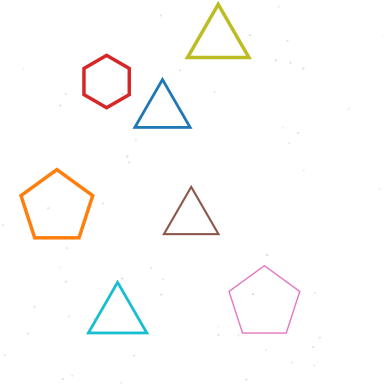[{"shape": "triangle", "thickness": 2, "radius": 0.41, "center": [0.422, 0.711]}, {"shape": "pentagon", "thickness": 2.5, "radius": 0.49, "center": [0.148, 0.462]}, {"shape": "hexagon", "thickness": 2.5, "radius": 0.34, "center": [0.277, 0.788]}, {"shape": "triangle", "thickness": 1.5, "radius": 0.41, "center": [0.497, 0.433]}, {"shape": "pentagon", "thickness": 1, "radius": 0.48, "center": [0.687, 0.213]}, {"shape": "triangle", "thickness": 2.5, "radius": 0.46, "center": [0.567, 0.897]}, {"shape": "triangle", "thickness": 2, "radius": 0.44, "center": [0.305, 0.179]}]